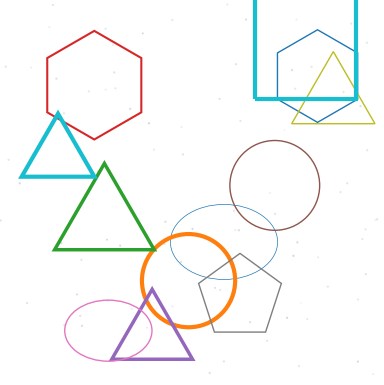[{"shape": "oval", "thickness": 0.5, "radius": 0.7, "center": [0.582, 0.372]}, {"shape": "hexagon", "thickness": 1, "radius": 0.6, "center": [0.825, 0.802]}, {"shape": "circle", "thickness": 3, "radius": 0.61, "center": [0.49, 0.271]}, {"shape": "triangle", "thickness": 2.5, "radius": 0.75, "center": [0.271, 0.426]}, {"shape": "hexagon", "thickness": 1.5, "radius": 0.71, "center": [0.245, 0.779]}, {"shape": "triangle", "thickness": 2.5, "radius": 0.61, "center": [0.395, 0.127]}, {"shape": "circle", "thickness": 1, "radius": 0.58, "center": [0.714, 0.518]}, {"shape": "oval", "thickness": 1, "radius": 0.57, "center": [0.281, 0.141]}, {"shape": "pentagon", "thickness": 1, "radius": 0.56, "center": [0.623, 0.229]}, {"shape": "triangle", "thickness": 1, "radius": 0.62, "center": [0.866, 0.741]}, {"shape": "triangle", "thickness": 3, "radius": 0.55, "center": [0.151, 0.596]}, {"shape": "square", "thickness": 3, "radius": 0.66, "center": [0.793, 0.875]}]